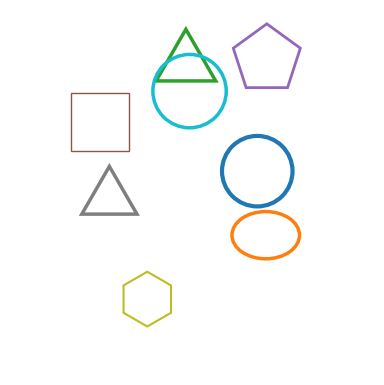[{"shape": "circle", "thickness": 3, "radius": 0.46, "center": [0.668, 0.555]}, {"shape": "oval", "thickness": 2.5, "radius": 0.44, "center": [0.69, 0.389]}, {"shape": "triangle", "thickness": 2.5, "radius": 0.45, "center": [0.483, 0.834]}, {"shape": "pentagon", "thickness": 2, "radius": 0.46, "center": [0.693, 0.847]}, {"shape": "square", "thickness": 1, "radius": 0.38, "center": [0.259, 0.682]}, {"shape": "triangle", "thickness": 2.5, "radius": 0.41, "center": [0.284, 0.485]}, {"shape": "hexagon", "thickness": 1.5, "radius": 0.36, "center": [0.383, 0.223]}, {"shape": "circle", "thickness": 2.5, "radius": 0.48, "center": [0.492, 0.763]}]